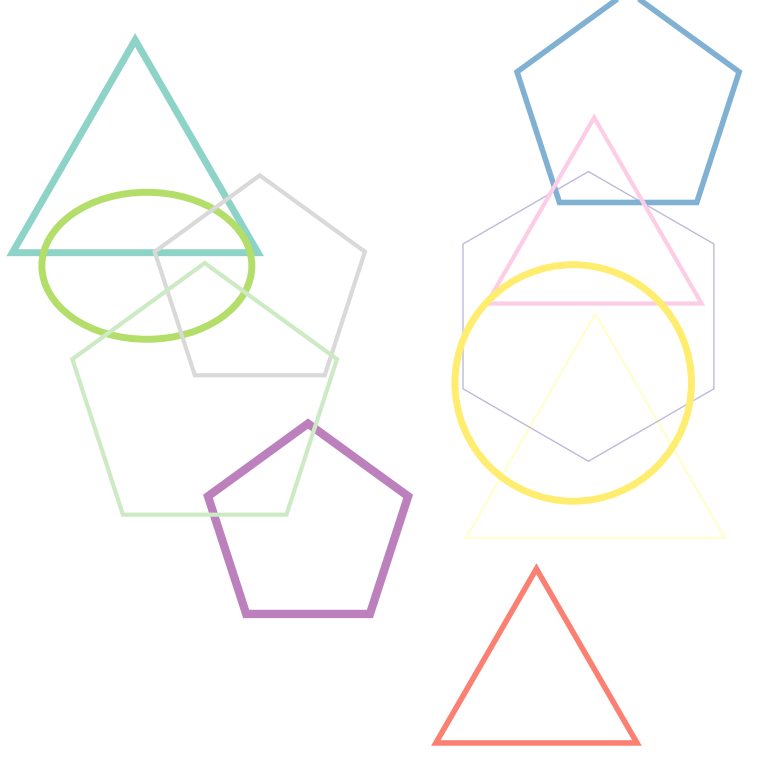[{"shape": "triangle", "thickness": 2.5, "radius": 0.92, "center": [0.176, 0.764]}, {"shape": "triangle", "thickness": 0.5, "radius": 0.97, "center": [0.773, 0.399]}, {"shape": "hexagon", "thickness": 0.5, "radius": 0.94, "center": [0.764, 0.589]}, {"shape": "triangle", "thickness": 2, "radius": 0.75, "center": [0.697, 0.111]}, {"shape": "pentagon", "thickness": 2, "radius": 0.76, "center": [0.816, 0.86]}, {"shape": "oval", "thickness": 2.5, "radius": 0.68, "center": [0.191, 0.655]}, {"shape": "triangle", "thickness": 1.5, "radius": 0.81, "center": [0.772, 0.686]}, {"shape": "pentagon", "thickness": 1.5, "radius": 0.72, "center": [0.337, 0.629]}, {"shape": "pentagon", "thickness": 3, "radius": 0.68, "center": [0.4, 0.313]}, {"shape": "pentagon", "thickness": 1.5, "radius": 0.9, "center": [0.266, 0.478]}, {"shape": "circle", "thickness": 2.5, "radius": 0.77, "center": [0.744, 0.503]}]